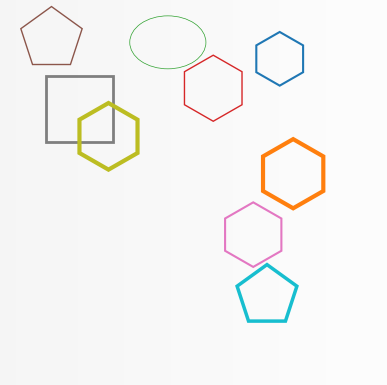[{"shape": "hexagon", "thickness": 1.5, "radius": 0.35, "center": [0.722, 0.847]}, {"shape": "hexagon", "thickness": 3, "radius": 0.45, "center": [0.757, 0.549]}, {"shape": "oval", "thickness": 0.5, "radius": 0.49, "center": [0.433, 0.89]}, {"shape": "hexagon", "thickness": 1, "radius": 0.43, "center": [0.55, 0.771]}, {"shape": "pentagon", "thickness": 1, "radius": 0.42, "center": [0.133, 0.9]}, {"shape": "hexagon", "thickness": 1.5, "radius": 0.42, "center": [0.654, 0.391]}, {"shape": "square", "thickness": 2, "radius": 0.43, "center": [0.205, 0.717]}, {"shape": "hexagon", "thickness": 3, "radius": 0.43, "center": [0.28, 0.646]}, {"shape": "pentagon", "thickness": 2.5, "radius": 0.41, "center": [0.689, 0.232]}]